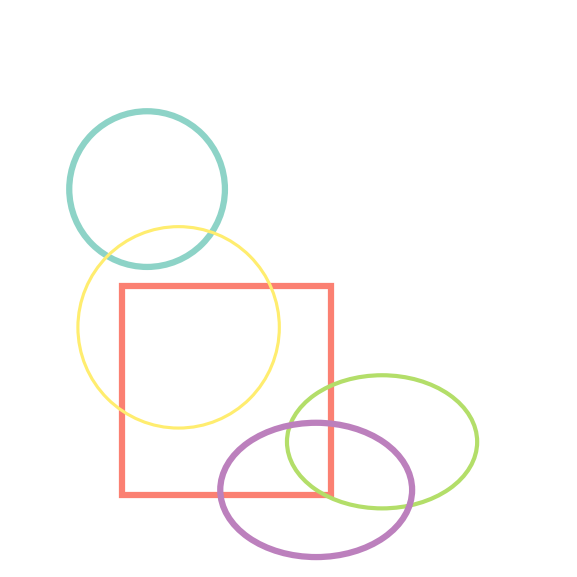[{"shape": "circle", "thickness": 3, "radius": 0.67, "center": [0.255, 0.672]}, {"shape": "square", "thickness": 3, "radius": 0.91, "center": [0.392, 0.323]}, {"shape": "oval", "thickness": 2, "radius": 0.82, "center": [0.662, 0.234]}, {"shape": "oval", "thickness": 3, "radius": 0.83, "center": [0.548, 0.151]}, {"shape": "circle", "thickness": 1.5, "radius": 0.87, "center": [0.309, 0.432]}]